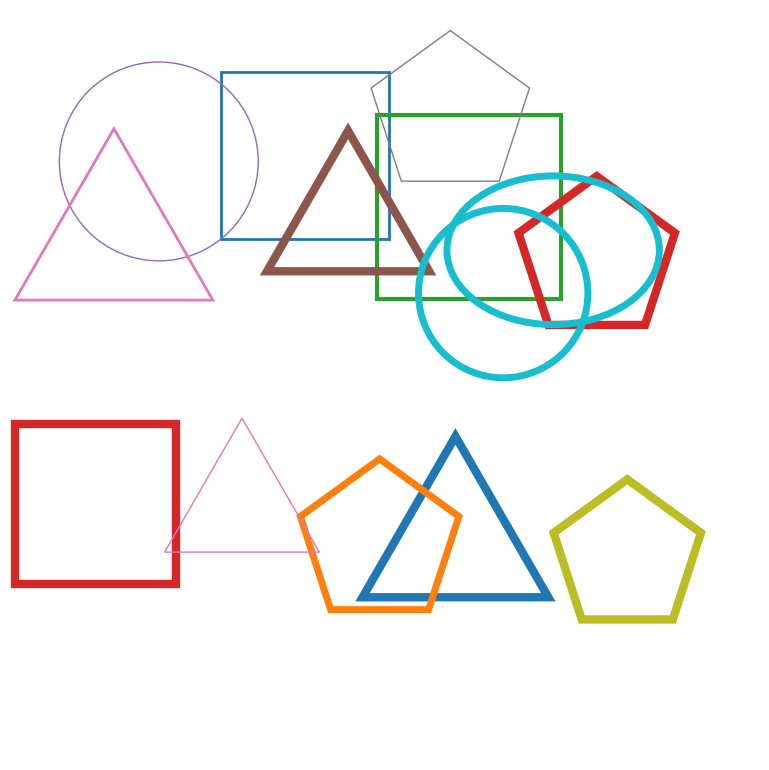[{"shape": "square", "thickness": 1, "radius": 0.54, "center": [0.396, 0.798]}, {"shape": "triangle", "thickness": 3, "radius": 0.7, "center": [0.591, 0.294]}, {"shape": "pentagon", "thickness": 2.5, "radius": 0.54, "center": [0.493, 0.296]}, {"shape": "square", "thickness": 1.5, "radius": 0.6, "center": [0.609, 0.731]}, {"shape": "square", "thickness": 3, "radius": 0.52, "center": [0.124, 0.345]}, {"shape": "pentagon", "thickness": 3, "radius": 0.53, "center": [0.775, 0.664]}, {"shape": "circle", "thickness": 0.5, "radius": 0.65, "center": [0.206, 0.79]}, {"shape": "triangle", "thickness": 3, "radius": 0.61, "center": [0.452, 0.708]}, {"shape": "triangle", "thickness": 0.5, "radius": 0.58, "center": [0.314, 0.341]}, {"shape": "triangle", "thickness": 1, "radius": 0.74, "center": [0.148, 0.684]}, {"shape": "pentagon", "thickness": 0.5, "radius": 0.54, "center": [0.585, 0.852]}, {"shape": "pentagon", "thickness": 3, "radius": 0.5, "center": [0.815, 0.277]}, {"shape": "oval", "thickness": 2.5, "radius": 0.69, "center": [0.718, 0.675]}, {"shape": "circle", "thickness": 2.5, "radius": 0.55, "center": [0.653, 0.619]}]